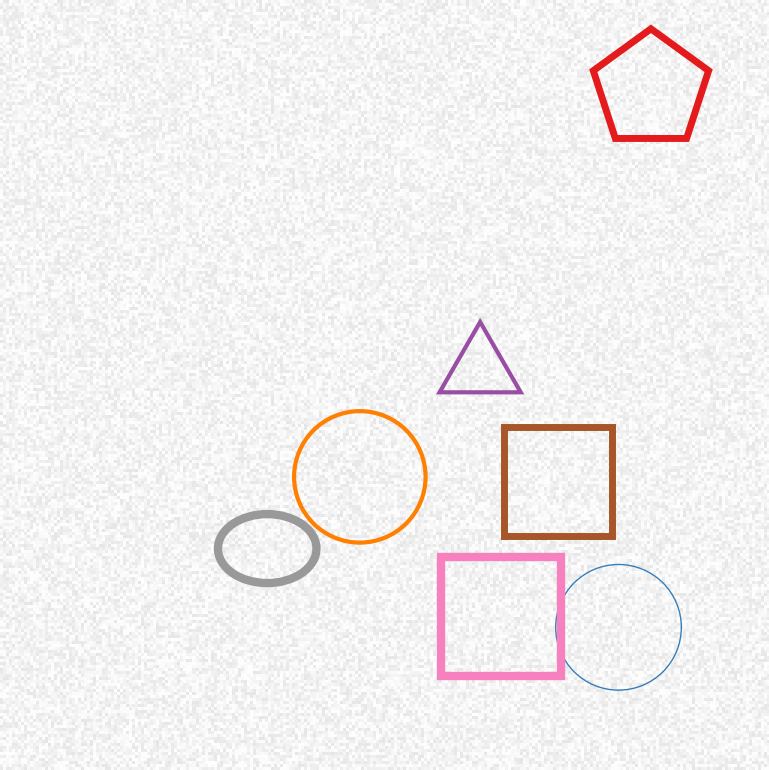[{"shape": "pentagon", "thickness": 2.5, "radius": 0.39, "center": [0.845, 0.884]}, {"shape": "circle", "thickness": 0.5, "radius": 0.41, "center": [0.803, 0.185]}, {"shape": "triangle", "thickness": 1.5, "radius": 0.3, "center": [0.624, 0.521]}, {"shape": "circle", "thickness": 1.5, "radius": 0.43, "center": [0.467, 0.381]}, {"shape": "square", "thickness": 2.5, "radius": 0.35, "center": [0.725, 0.375]}, {"shape": "square", "thickness": 3, "radius": 0.39, "center": [0.651, 0.2]}, {"shape": "oval", "thickness": 3, "radius": 0.32, "center": [0.347, 0.288]}]